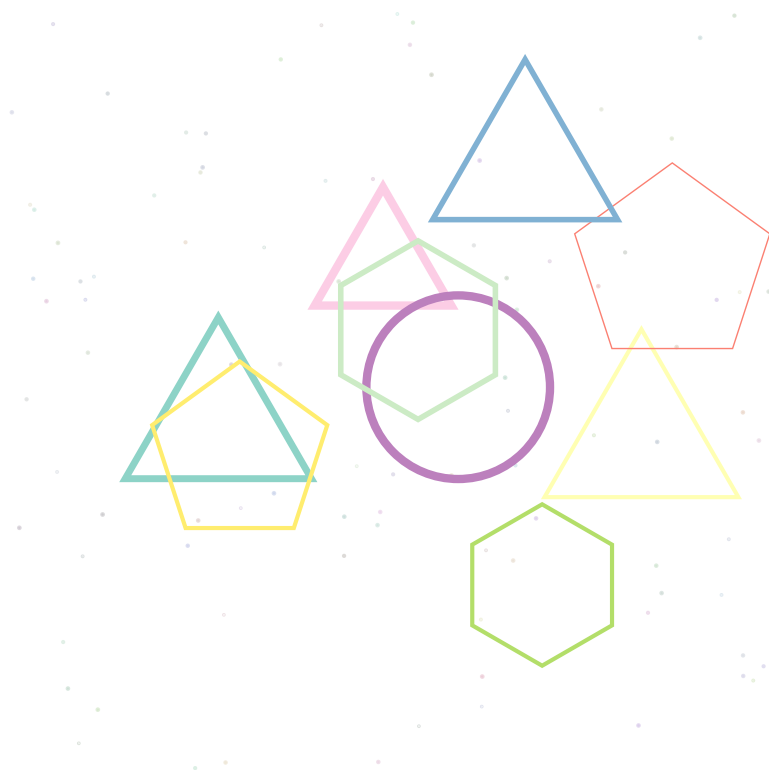[{"shape": "triangle", "thickness": 2.5, "radius": 0.7, "center": [0.284, 0.448]}, {"shape": "triangle", "thickness": 1.5, "radius": 0.73, "center": [0.833, 0.427]}, {"shape": "pentagon", "thickness": 0.5, "radius": 0.67, "center": [0.873, 0.655]}, {"shape": "triangle", "thickness": 2, "radius": 0.69, "center": [0.682, 0.784]}, {"shape": "hexagon", "thickness": 1.5, "radius": 0.52, "center": [0.704, 0.24]}, {"shape": "triangle", "thickness": 3, "radius": 0.51, "center": [0.497, 0.654]}, {"shape": "circle", "thickness": 3, "radius": 0.6, "center": [0.595, 0.497]}, {"shape": "hexagon", "thickness": 2, "radius": 0.58, "center": [0.543, 0.571]}, {"shape": "pentagon", "thickness": 1.5, "radius": 0.6, "center": [0.311, 0.411]}]